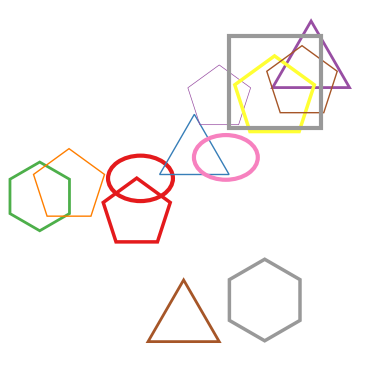[{"shape": "pentagon", "thickness": 2.5, "radius": 0.46, "center": [0.355, 0.446]}, {"shape": "oval", "thickness": 3, "radius": 0.42, "center": [0.365, 0.537]}, {"shape": "triangle", "thickness": 1, "radius": 0.52, "center": [0.505, 0.599]}, {"shape": "hexagon", "thickness": 2, "radius": 0.45, "center": [0.103, 0.49]}, {"shape": "pentagon", "thickness": 0.5, "radius": 0.43, "center": [0.569, 0.746]}, {"shape": "triangle", "thickness": 2, "radius": 0.58, "center": [0.808, 0.83]}, {"shape": "pentagon", "thickness": 1, "radius": 0.48, "center": [0.179, 0.517]}, {"shape": "pentagon", "thickness": 2.5, "radius": 0.54, "center": [0.713, 0.746]}, {"shape": "triangle", "thickness": 2, "radius": 0.53, "center": [0.477, 0.166]}, {"shape": "pentagon", "thickness": 1, "radius": 0.48, "center": [0.784, 0.785]}, {"shape": "oval", "thickness": 3, "radius": 0.41, "center": [0.587, 0.591]}, {"shape": "hexagon", "thickness": 2.5, "radius": 0.53, "center": [0.688, 0.221]}, {"shape": "square", "thickness": 3, "radius": 0.59, "center": [0.715, 0.788]}]